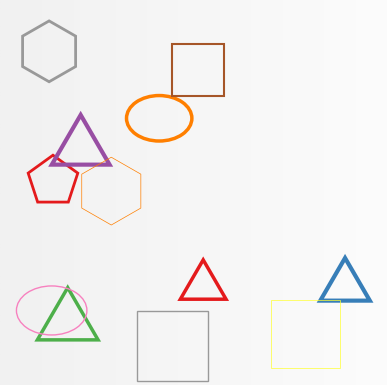[{"shape": "pentagon", "thickness": 2, "radius": 0.34, "center": [0.137, 0.53]}, {"shape": "triangle", "thickness": 2.5, "radius": 0.34, "center": [0.524, 0.257]}, {"shape": "triangle", "thickness": 3, "radius": 0.37, "center": [0.89, 0.256]}, {"shape": "triangle", "thickness": 2.5, "radius": 0.45, "center": [0.175, 0.162]}, {"shape": "triangle", "thickness": 3, "radius": 0.43, "center": [0.208, 0.615]}, {"shape": "hexagon", "thickness": 0.5, "radius": 0.44, "center": [0.287, 0.504]}, {"shape": "oval", "thickness": 2.5, "radius": 0.42, "center": [0.411, 0.693]}, {"shape": "square", "thickness": 0.5, "radius": 0.44, "center": [0.788, 0.133]}, {"shape": "square", "thickness": 1.5, "radius": 0.34, "center": [0.511, 0.818]}, {"shape": "oval", "thickness": 1, "radius": 0.45, "center": [0.133, 0.194]}, {"shape": "hexagon", "thickness": 2, "radius": 0.4, "center": [0.127, 0.867]}, {"shape": "square", "thickness": 1, "radius": 0.46, "center": [0.445, 0.1]}]